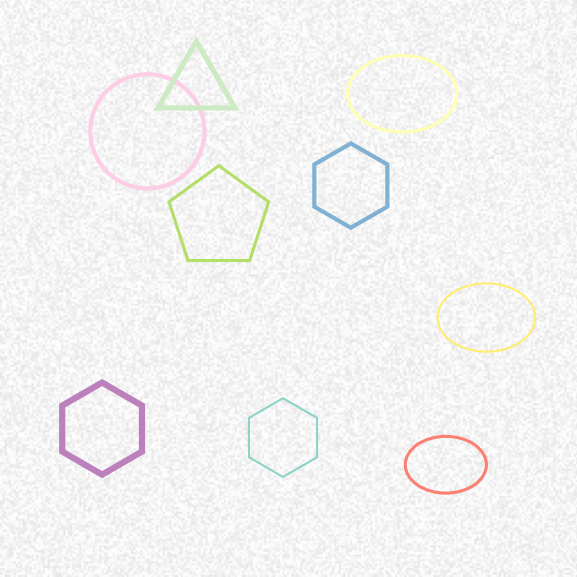[{"shape": "hexagon", "thickness": 1, "radius": 0.34, "center": [0.49, 0.241]}, {"shape": "oval", "thickness": 1.5, "radius": 0.47, "center": [0.696, 0.837]}, {"shape": "oval", "thickness": 1.5, "radius": 0.35, "center": [0.772, 0.194]}, {"shape": "hexagon", "thickness": 2, "radius": 0.37, "center": [0.608, 0.678]}, {"shape": "pentagon", "thickness": 1.5, "radius": 0.45, "center": [0.379, 0.621]}, {"shape": "circle", "thickness": 2, "radius": 0.49, "center": [0.255, 0.772]}, {"shape": "hexagon", "thickness": 3, "radius": 0.4, "center": [0.177, 0.257]}, {"shape": "triangle", "thickness": 2.5, "radius": 0.38, "center": [0.34, 0.851]}, {"shape": "oval", "thickness": 1, "radius": 0.42, "center": [0.842, 0.449]}]